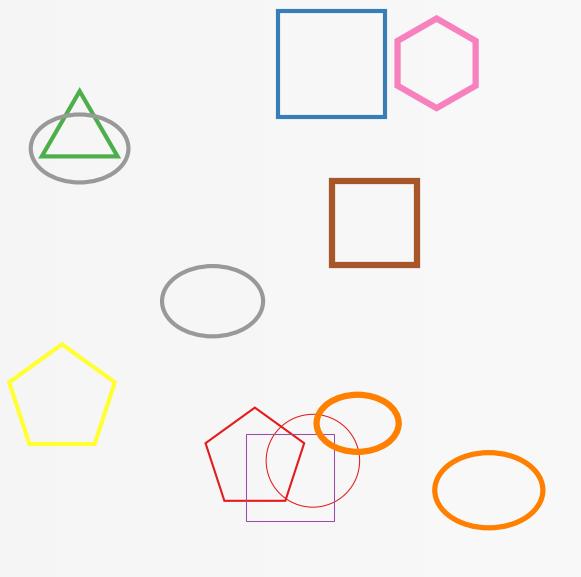[{"shape": "pentagon", "thickness": 1, "radius": 0.45, "center": [0.438, 0.204]}, {"shape": "circle", "thickness": 0.5, "radius": 0.4, "center": [0.538, 0.201]}, {"shape": "square", "thickness": 2, "radius": 0.46, "center": [0.57, 0.888]}, {"shape": "triangle", "thickness": 2, "radius": 0.38, "center": [0.137, 0.766]}, {"shape": "square", "thickness": 0.5, "radius": 0.38, "center": [0.498, 0.173]}, {"shape": "oval", "thickness": 3, "radius": 0.35, "center": [0.615, 0.266]}, {"shape": "oval", "thickness": 2.5, "radius": 0.46, "center": [0.841, 0.15]}, {"shape": "pentagon", "thickness": 2, "radius": 0.48, "center": [0.107, 0.308]}, {"shape": "square", "thickness": 3, "radius": 0.36, "center": [0.644, 0.613]}, {"shape": "hexagon", "thickness": 3, "radius": 0.39, "center": [0.751, 0.89]}, {"shape": "oval", "thickness": 2, "radius": 0.43, "center": [0.366, 0.478]}, {"shape": "oval", "thickness": 2, "radius": 0.42, "center": [0.137, 0.742]}]